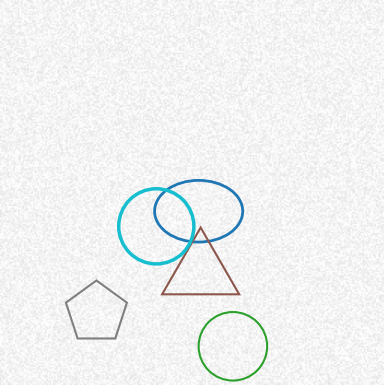[{"shape": "oval", "thickness": 2, "radius": 0.57, "center": [0.516, 0.451]}, {"shape": "circle", "thickness": 1.5, "radius": 0.44, "center": [0.605, 0.101]}, {"shape": "triangle", "thickness": 1.5, "radius": 0.58, "center": [0.521, 0.293]}, {"shape": "pentagon", "thickness": 1.5, "radius": 0.42, "center": [0.25, 0.188]}, {"shape": "circle", "thickness": 2.5, "radius": 0.49, "center": [0.406, 0.412]}]